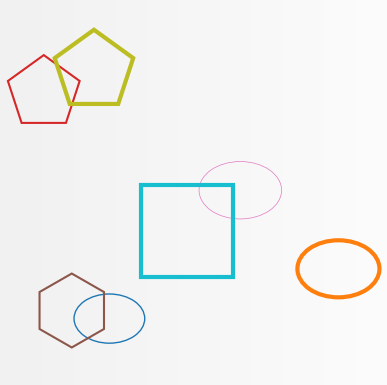[{"shape": "oval", "thickness": 1, "radius": 0.46, "center": [0.282, 0.173]}, {"shape": "oval", "thickness": 3, "radius": 0.53, "center": [0.873, 0.302]}, {"shape": "pentagon", "thickness": 1.5, "radius": 0.49, "center": [0.113, 0.76]}, {"shape": "hexagon", "thickness": 1.5, "radius": 0.48, "center": [0.185, 0.193]}, {"shape": "oval", "thickness": 0.5, "radius": 0.53, "center": [0.62, 0.506]}, {"shape": "pentagon", "thickness": 3, "radius": 0.53, "center": [0.242, 0.816]}, {"shape": "square", "thickness": 3, "radius": 0.6, "center": [0.482, 0.401]}]